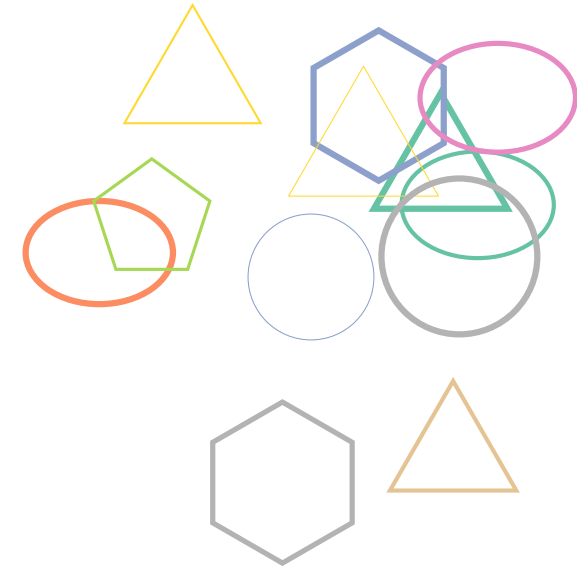[{"shape": "triangle", "thickness": 3, "radius": 0.67, "center": [0.763, 0.704]}, {"shape": "oval", "thickness": 2, "radius": 0.66, "center": [0.827, 0.644]}, {"shape": "oval", "thickness": 3, "radius": 0.64, "center": [0.172, 0.562]}, {"shape": "hexagon", "thickness": 3, "radius": 0.65, "center": [0.656, 0.816]}, {"shape": "circle", "thickness": 0.5, "radius": 0.54, "center": [0.538, 0.52]}, {"shape": "oval", "thickness": 2.5, "radius": 0.67, "center": [0.862, 0.83]}, {"shape": "pentagon", "thickness": 1.5, "radius": 0.53, "center": [0.263, 0.618]}, {"shape": "triangle", "thickness": 1, "radius": 0.68, "center": [0.333, 0.854]}, {"shape": "triangle", "thickness": 0.5, "radius": 0.75, "center": [0.629, 0.734]}, {"shape": "triangle", "thickness": 2, "radius": 0.63, "center": [0.785, 0.213]}, {"shape": "hexagon", "thickness": 2.5, "radius": 0.7, "center": [0.489, 0.164]}, {"shape": "circle", "thickness": 3, "radius": 0.67, "center": [0.795, 0.555]}]